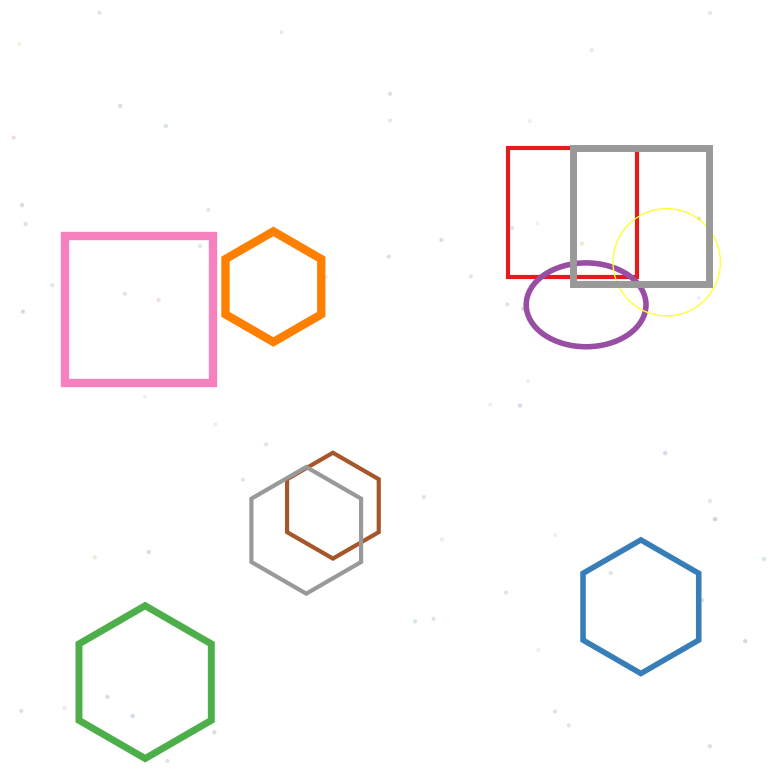[{"shape": "square", "thickness": 1.5, "radius": 0.42, "center": [0.743, 0.724]}, {"shape": "hexagon", "thickness": 2, "radius": 0.43, "center": [0.832, 0.212]}, {"shape": "hexagon", "thickness": 2.5, "radius": 0.5, "center": [0.188, 0.114]}, {"shape": "oval", "thickness": 2, "radius": 0.39, "center": [0.761, 0.604]}, {"shape": "hexagon", "thickness": 3, "radius": 0.36, "center": [0.355, 0.628]}, {"shape": "circle", "thickness": 0.5, "radius": 0.35, "center": [0.866, 0.659]}, {"shape": "hexagon", "thickness": 1.5, "radius": 0.34, "center": [0.432, 0.343]}, {"shape": "square", "thickness": 3, "radius": 0.48, "center": [0.18, 0.598]}, {"shape": "square", "thickness": 2.5, "radius": 0.44, "center": [0.833, 0.719]}, {"shape": "hexagon", "thickness": 1.5, "radius": 0.41, "center": [0.398, 0.311]}]